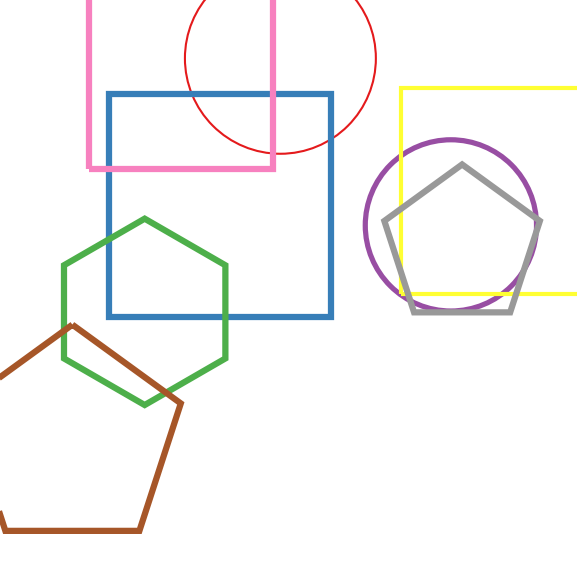[{"shape": "circle", "thickness": 1, "radius": 0.83, "center": [0.486, 0.898]}, {"shape": "square", "thickness": 3, "radius": 0.96, "center": [0.381, 0.643]}, {"shape": "hexagon", "thickness": 3, "radius": 0.81, "center": [0.251, 0.459]}, {"shape": "circle", "thickness": 2.5, "radius": 0.74, "center": [0.781, 0.609]}, {"shape": "square", "thickness": 2, "radius": 0.89, "center": [0.873, 0.668]}, {"shape": "pentagon", "thickness": 3, "radius": 0.99, "center": [0.125, 0.24]}, {"shape": "square", "thickness": 3, "radius": 0.8, "center": [0.313, 0.865]}, {"shape": "pentagon", "thickness": 3, "radius": 0.71, "center": [0.8, 0.573]}]